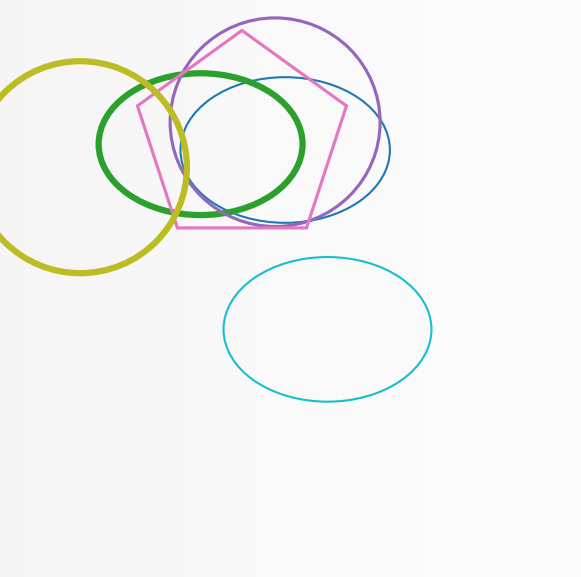[{"shape": "oval", "thickness": 1, "radius": 0.9, "center": [0.491, 0.739]}, {"shape": "oval", "thickness": 3, "radius": 0.88, "center": [0.345, 0.749]}, {"shape": "circle", "thickness": 1.5, "radius": 0.9, "center": [0.473, 0.788]}, {"shape": "pentagon", "thickness": 1.5, "radius": 0.95, "center": [0.416, 0.757]}, {"shape": "circle", "thickness": 3, "radius": 0.92, "center": [0.138, 0.71]}, {"shape": "oval", "thickness": 1, "radius": 0.89, "center": [0.563, 0.429]}]